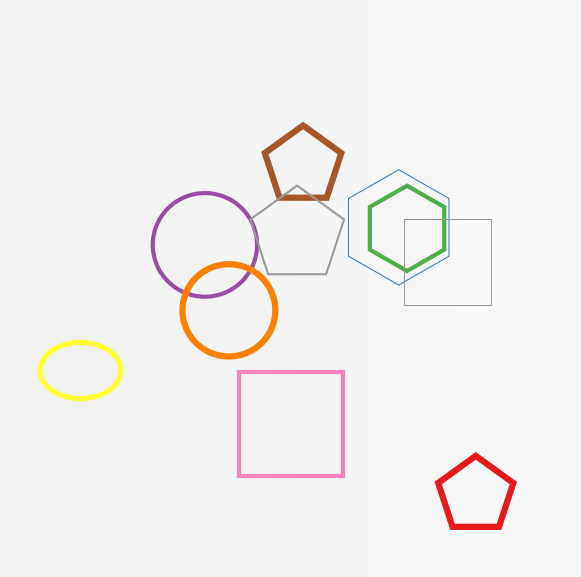[{"shape": "pentagon", "thickness": 3, "radius": 0.34, "center": [0.819, 0.142]}, {"shape": "hexagon", "thickness": 0.5, "radius": 0.5, "center": [0.686, 0.605]}, {"shape": "hexagon", "thickness": 2, "radius": 0.37, "center": [0.7, 0.604]}, {"shape": "circle", "thickness": 2, "radius": 0.45, "center": [0.353, 0.575]}, {"shape": "circle", "thickness": 3, "radius": 0.4, "center": [0.394, 0.462]}, {"shape": "oval", "thickness": 2.5, "radius": 0.35, "center": [0.139, 0.358]}, {"shape": "pentagon", "thickness": 3, "radius": 0.35, "center": [0.521, 0.713]}, {"shape": "square", "thickness": 2, "radius": 0.45, "center": [0.501, 0.264]}, {"shape": "square", "thickness": 0.5, "radius": 0.37, "center": [0.77, 0.545]}, {"shape": "pentagon", "thickness": 1, "radius": 0.42, "center": [0.511, 0.593]}]